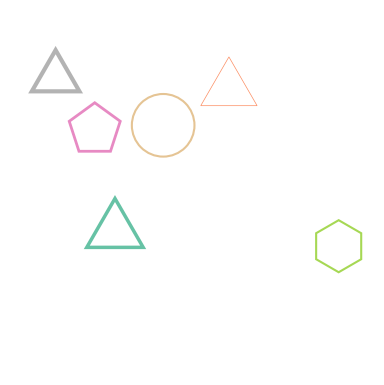[{"shape": "triangle", "thickness": 2.5, "radius": 0.42, "center": [0.299, 0.4]}, {"shape": "triangle", "thickness": 0.5, "radius": 0.42, "center": [0.595, 0.768]}, {"shape": "pentagon", "thickness": 2, "radius": 0.35, "center": [0.246, 0.663]}, {"shape": "hexagon", "thickness": 1.5, "radius": 0.34, "center": [0.88, 0.36]}, {"shape": "circle", "thickness": 1.5, "radius": 0.41, "center": [0.424, 0.675]}, {"shape": "triangle", "thickness": 3, "radius": 0.36, "center": [0.144, 0.798]}]